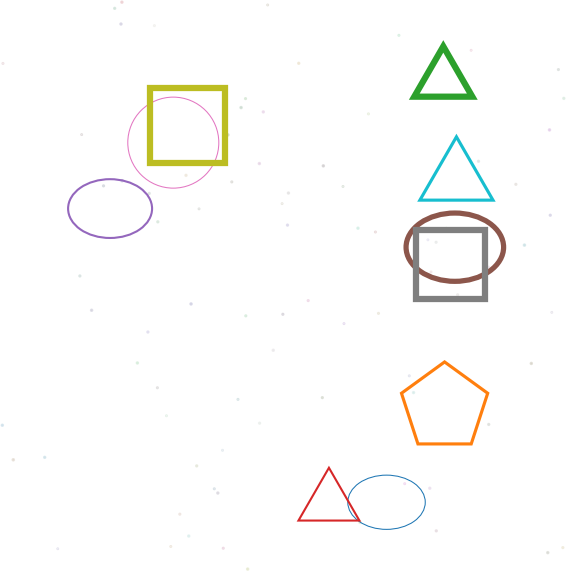[{"shape": "oval", "thickness": 0.5, "radius": 0.34, "center": [0.669, 0.129]}, {"shape": "pentagon", "thickness": 1.5, "radius": 0.39, "center": [0.77, 0.294]}, {"shape": "triangle", "thickness": 3, "radius": 0.29, "center": [0.768, 0.861]}, {"shape": "triangle", "thickness": 1, "radius": 0.3, "center": [0.57, 0.128]}, {"shape": "oval", "thickness": 1, "radius": 0.36, "center": [0.191, 0.638]}, {"shape": "oval", "thickness": 2.5, "radius": 0.42, "center": [0.788, 0.571]}, {"shape": "circle", "thickness": 0.5, "radius": 0.39, "center": [0.3, 0.752]}, {"shape": "square", "thickness": 3, "radius": 0.3, "center": [0.78, 0.541]}, {"shape": "square", "thickness": 3, "radius": 0.33, "center": [0.325, 0.782]}, {"shape": "triangle", "thickness": 1.5, "radius": 0.37, "center": [0.79, 0.689]}]